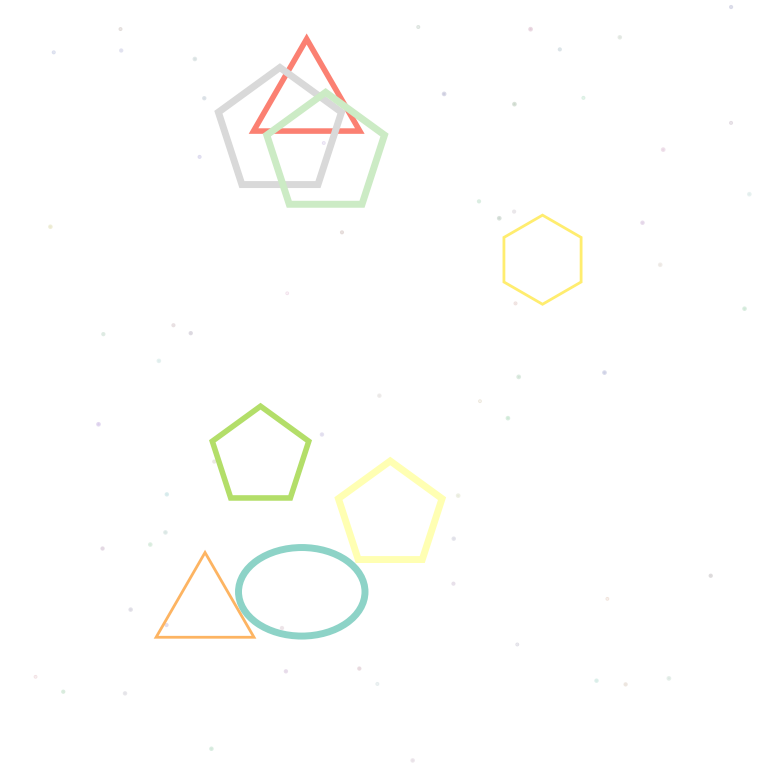[{"shape": "oval", "thickness": 2.5, "radius": 0.41, "center": [0.392, 0.231]}, {"shape": "pentagon", "thickness": 2.5, "radius": 0.35, "center": [0.507, 0.331]}, {"shape": "triangle", "thickness": 2, "radius": 0.4, "center": [0.398, 0.87]}, {"shape": "triangle", "thickness": 1, "radius": 0.37, "center": [0.266, 0.209]}, {"shape": "pentagon", "thickness": 2, "radius": 0.33, "center": [0.338, 0.407]}, {"shape": "pentagon", "thickness": 2.5, "radius": 0.42, "center": [0.364, 0.828]}, {"shape": "pentagon", "thickness": 2.5, "radius": 0.4, "center": [0.423, 0.8]}, {"shape": "hexagon", "thickness": 1, "radius": 0.29, "center": [0.705, 0.663]}]